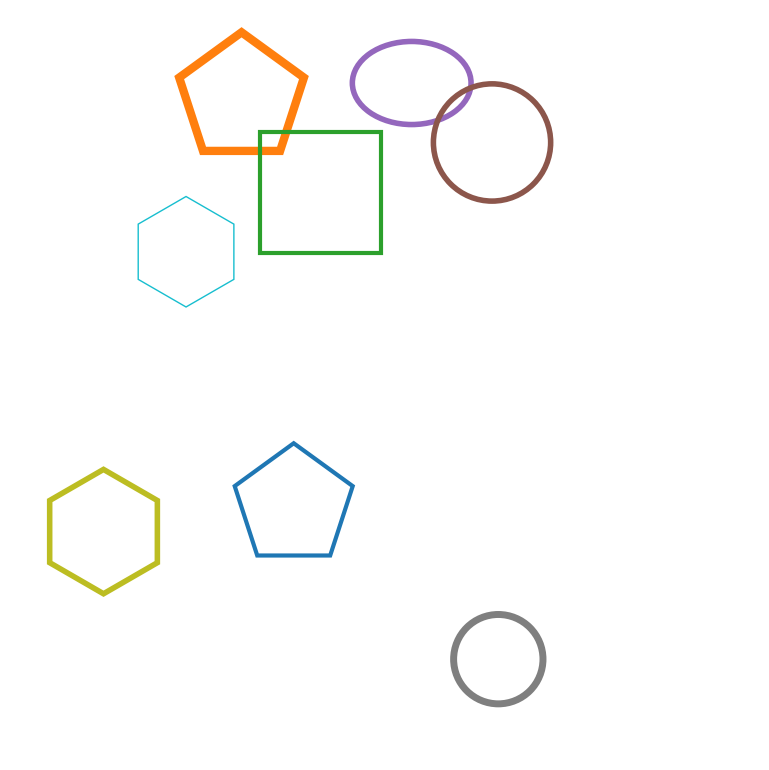[{"shape": "pentagon", "thickness": 1.5, "radius": 0.4, "center": [0.381, 0.344]}, {"shape": "pentagon", "thickness": 3, "radius": 0.43, "center": [0.314, 0.873]}, {"shape": "square", "thickness": 1.5, "radius": 0.39, "center": [0.416, 0.75]}, {"shape": "oval", "thickness": 2, "radius": 0.39, "center": [0.535, 0.892]}, {"shape": "circle", "thickness": 2, "radius": 0.38, "center": [0.639, 0.815]}, {"shape": "circle", "thickness": 2.5, "radius": 0.29, "center": [0.647, 0.144]}, {"shape": "hexagon", "thickness": 2, "radius": 0.4, "center": [0.134, 0.31]}, {"shape": "hexagon", "thickness": 0.5, "radius": 0.36, "center": [0.242, 0.673]}]